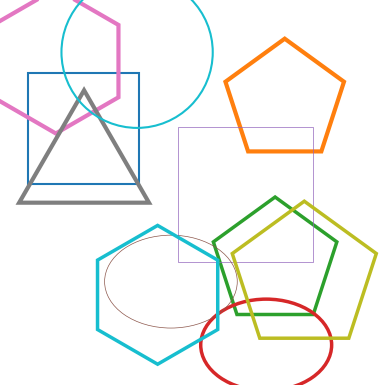[{"shape": "square", "thickness": 1.5, "radius": 0.72, "center": [0.216, 0.666]}, {"shape": "pentagon", "thickness": 3, "radius": 0.81, "center": [0.74, 0.738]}, {"shape": "pentagon", "thickness": 2.5, "radius": 0.84, "center": [0.715, 0.32]}, {"shape": "oval", "thickness": 2.5, "radius": 0.85, "center": [0.691, 0.104]}, {"shape": "square", "thickness": 0.5, "radius": 0.88, "center": [0.639, 0.495]}, {"shape": "oval", "thickness": 0.5, "radius": 0.86, "center": [0.444, 0.269]}, {"shape": "hexagon", "thickness": 3, "radius": 0.94, "center": [0.145, 0.841]}, {"shape": "triangle", "thickness": 3, "radius": 0.97, "center": [0.218, 0.571]}, {"shape": "pentagon", "thickness": 2.5, "radius": 0.98, "center": [0.79, 0.281]}, {"shape": "hexagon", "thickness": 2.5, "radius": 0.9, "center": [0.409, 0.234]}, {"shape": "circle", "thickness": 1.5, "radius": 0.98, "center": [0.356, 0.864]}]